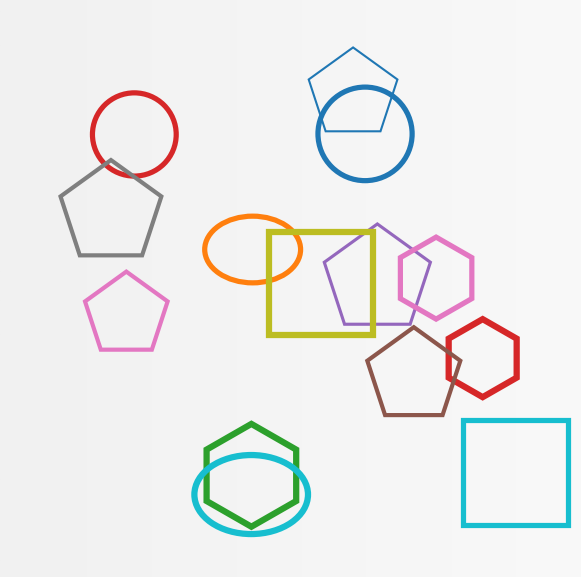[{"shape": "circle", "thickness": 2.5, "radius": 0.4, "center": [0.628, 0.767]}, {"shape": "pentagon", "thickness": 1, "radius": 0.4, "center": [0.607, 0.837]}, {"shape": "oval", "thickness": 2.5, "radius": 0.41, "center": [0.435, 0.567]}, {"shape": "hexagon", "thickness": 3, "radius": 0.44, "center": [0.433, 0.176]}, {"shape": "hexagon", "thickness": 3, "radius": 0.34, "center": [0.83, 0.379]}, {"shape": "circle", "thickness": 2.5, "radius": 0.36, "center": [0.231, 0.766]}, {"shape": "pentagon", "thickness": 1.5, "radius": 0.48, "center": [0.649, 0.515]}, {"shape": "pentagon", "thickness": 2, "radius": 0.42, "center": [0.712, 0.348]}, {"shape": "hexagon", "thickness": 2.5, "radius": 0.35, "center": [0.75, 0.518]}, {"shape": "pentagon", "thickness": 2, "radius": 0.37, "center": [0.217, 0.454]}, {"shape": "pentagon", "thickness": 2, "radius": 0.46, "center": [0.191, 0.631]}, {"shape": "square", "thickness": 3, "radius": 0.45, "center": [0.553, 0.508]}, {"shape": "oval", "thickness": 3, "radius": 0.49, "center": [0.432, 0.143]}, {"shape": "square", "thickness": 2.5, "radius": 0.45, "center": [0.887, 0.181]}]